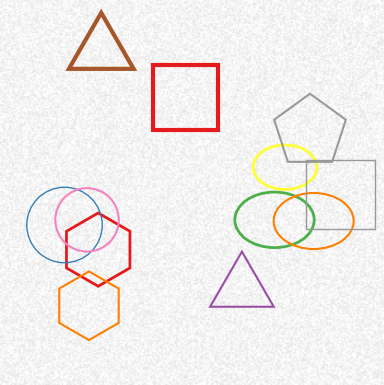[{"shape": "square", "thickness": 3, "radius": 0.42, "center": [0.483, 0.747]}, {"shape": "hexagon", "thickness": 2, "radius": 0.48, "center": [0.255, 0.352]}, {"shape": "circle", "thickness": 1, "radius": 0.49, "center": [0.168, 0.416]}, {"shape": "oval", "thickness": 2, "radius": 0.52, "center": [0.713, 0.429]}, {"shape": "triangle", "thickness": 1.5, "radius": 0.48, "center": [0.628, 0.251]}, {"shape": "hexagon", "thickness": 1.5, "radius": 0.45, "center": [0.231, 0.206]}, {"shape": "oval", "thickness": 1.5, "radius": 0.52, "center": [0.815, 0.426]}, {"shape": "oval", "thickness": 2, "radius": 0.41, "center": [0.74, 0.566]}, {"shape": "triangle", "thickness": 3, "radius": 0.49, "center": [0.263, 0.87]}, {"shape": "circle", "thickness": 1.5, "radius": 0.41, "center": [0.226, 0.429]}, {"shape": "square", "thickness": 1, "radius": 0.45, "center": [0.884, 0.494]}, {"shape": "pentagon", "thickness": 1.5, "radius": 0.49, "center": [0.805, 0.659]}]